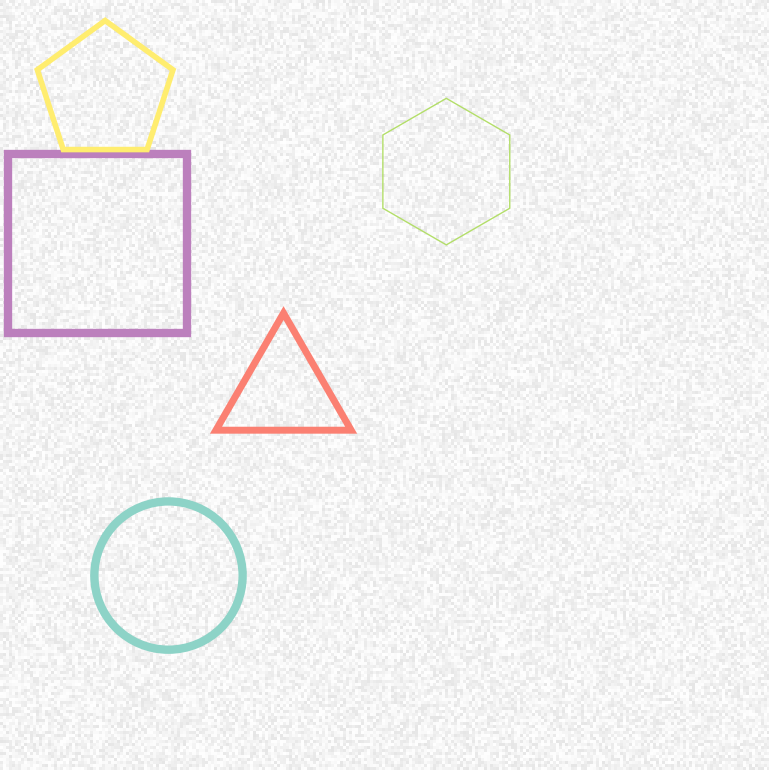[{"shape": "circle", "thickness": 3, "radius": 0.48, "center": [0.219, 0.253]}, {"shape": "triangle", "thickness": 2.5, "radius": 0.51, "center": [0.368, 0.492]}, {"shape": "hexagon", "thickness": 0.5, "radius": 0.48, "center": [0.58, 0.777]}, {"shape": "square", "thickness": 3, "radius": 0.58, "center": [0.127, 0.684]}, {"shape": "pentagon", "thickness": 2, "radius": 0.46, "center": [0.137, 0.881]}]